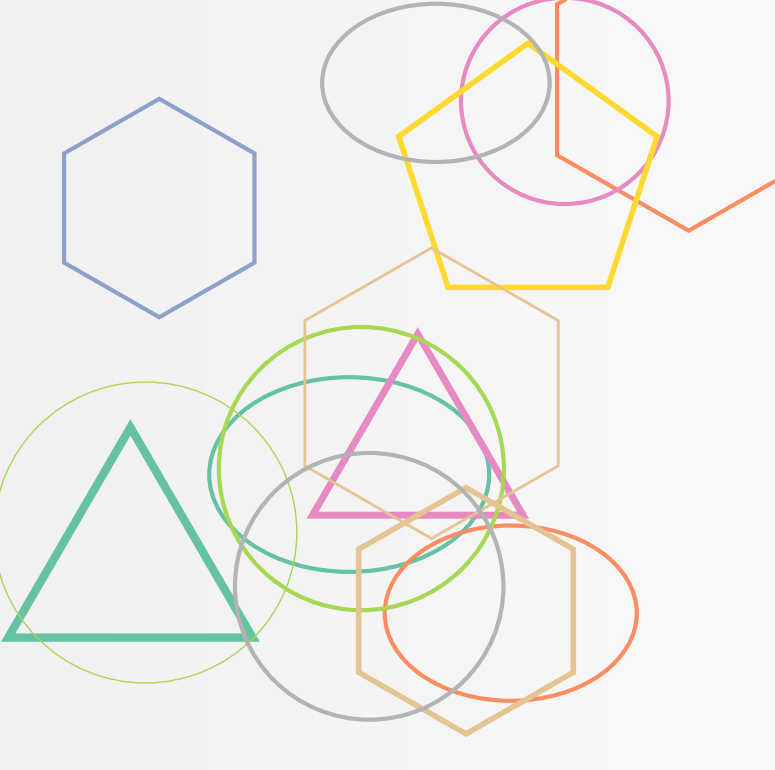[{"shape": "oval", "thickness": 1.5, "radius": 0.9, "center": [0.451, 0.384]}, {"shape": "triangle", "thickness": 3, "radius": 0.91, "center": [0.168, 0.263]}, {"shape": "hexagon", "thickness": 1.5, "radius": 0.98, "center": [0.889, 0.896]}, {"shape": "oval", "thickness": 1.5, "radius": 0.81, "center": [0.659, 0.204]}, {"shape": "hexagon", "thickness": 1.5, "radius": 0.71, "center": [0.206, 0.73]}, {"shape": "circle", "thickness": 1.5, "radius": 0.67, "center": [0.729, 0.869]}, {"shape": "triangle", "thickness": 2.5, "radius": 0.78, "center": [0.539, 0.409]}, {"shape": "circle", "thickness": 0.5, "radius": 0.98, "center": [0.188, 0.308]}, {"shape": "circle", "thickness": 1.5, "radius": 0.92, "center": [0.466, 0.391]}, {"shape": "pentagon", "thickness": 2, "radius": 0.88, "center": [0.681, 0.769]}, {"shape": "hexagon", "thickness": 2, "radius": 0.8, "center": [0.601, 0.207]}, {"shape": "hexagon", "thickness": 1, "radius": 0.94, "center": [0.557, 0.489]}, {"shape": "circle", "thickness": 1.5, "radius": 0.87, "center": [0.476, 0.239]}, {"shape": "oval", "thickness": 1.5, "radius": 0.73, "center": [0.562, 0.892]}]